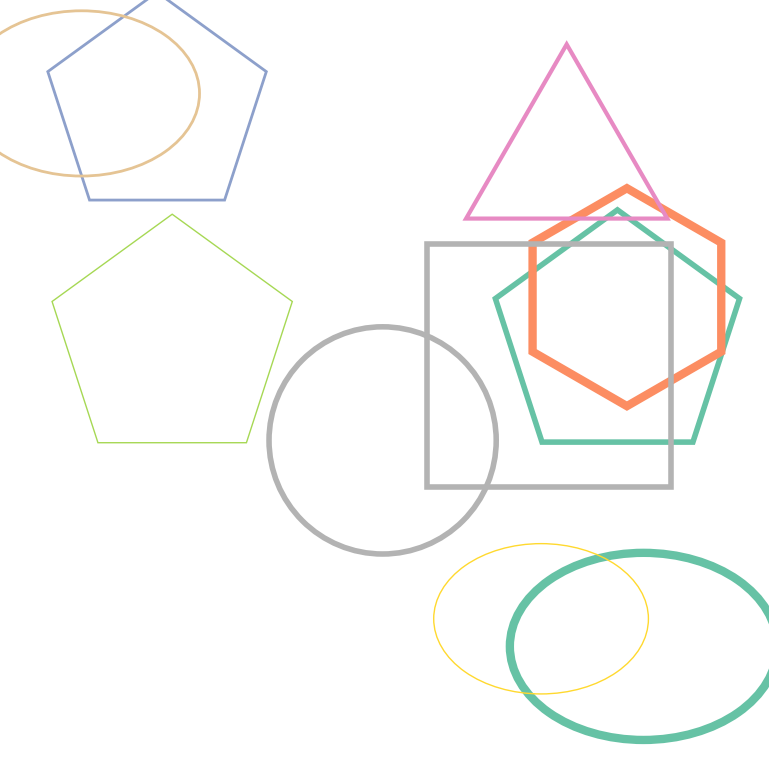[{"shape": "pentagon", "thickness": 2, "radius": 0.83, "center": [0.802, 0.561]}, {"shape": "oval", "thickness": 3, "radius": 0.87, "center": [0.836, 0.161]}, {"shape": "hexagon", "thickness": 3, "radius": 0.71, "center": [0.814, 0.614]}, {"shape": "pentagon", "thickness": 1, "radius": 0.75, "center": [0.204, 0.861]}, {"shape": "triangle", "thickness": 1.5, "radius": 0.75, "center": [0.736, 0.792]}, {"shape": "pentagon", "thickness": 0.5, "radius": 0.82, "center": [0.224, 0.558]}, {"shape": "oval", "thickness": 0.5, "radius": 0.7, "center": [0.703, 0.196]}, {"shape": "oval", "thickness": 1, "radius": 0.77, "center": [0.106, 0.879]}, {"shape": "square", "thickness": 2, "radius": 0.79, "center": [0.713, 0.525]}, {"shape": "circle", "thickness": 2, "radius": 0.74, "center": [0.497, 0.428]}]